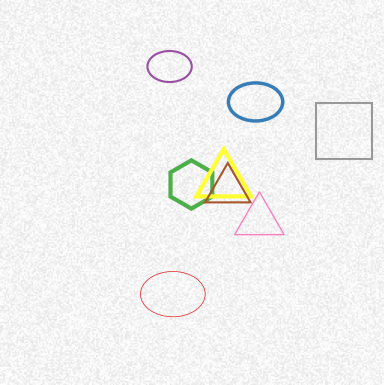[{"shape": "oval", "thickness": 0.5, "radius": 0.42, "center": [0.449, 0.236]}, {"shape": "oval", "thickness": 2.5, "radius": 0.35, "center": [0.664, 0.735]}, {"shape": "hexagon", "thickness": 3, "radius": 0.31, "center": [0.497, 0.521]}, {"shape": "oval", "thickness": 1.5, "radius": 0.29, "center": [0.441, 0.827]}, {"shape": "triangle", "thickness": 3, "radius": 0.41, "center": [0.581, 0.531]}, {"shape": "triangle", "thickness": 1.5, "radius": 0.34, "center": [0.592, 0.508]}, {"shape": "triangle", "thickness": 1, "radius": 0.37, "center": [0.674, 0.428]}, {"shape": "square", "thickness": 1.5, "radius": 0.36, "center": [0.894, 0.659]}]